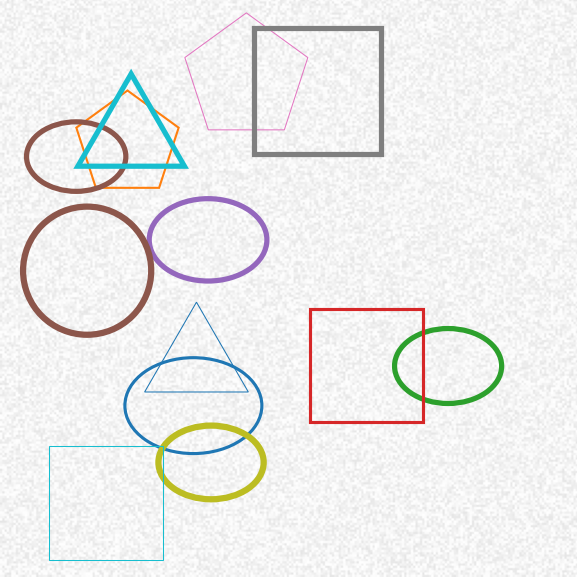[{"shape": "oval", "thickness": 1.5, "radius": 0.59, "center": [0.335, 0.297]}, {"shape": "triangle", "thickness": 0.5, "radius": 0.52, "center": [0.34, 0.372]}, {"shape": "pentagon", "thickness": 1, "radius": 0.47, "center": [0.221, 0.749]}, {"shape": "oval", "thickness": 2.5, "radius": 0.46, "center": [0.776, 0.365]}, {"shape": "square", "thickness": 1.5, "radius": 0.49, "center": [0.635, 0.366]}, {"shape": "oval", "thickness": 2.5, "radius": 0.51, "center": [0.36, 0.584]}, {"shape": "circle", "thickness": 3, "radius": 0.55, "center": [0.151, 0.53]}, {"shape": "oval", "thickness": 2.5, "radius": 0.43, "center": [0.132, 0.728]}, {"shape": "pentagon", "thickness": 0.5, "radius": 0.56, "center": [0.427, 0.865]}, {"shape": "square", "thickness": 2.5, "radius": 0.55, "center": [0.549, 0.842]}, {"shape": "oval", "thickness": 3, "radius": 0.46, "center": [0.365, 0.198]}, {"shape": "square", "thickness": 0.5, "radius": 0.5, "center": [0.184, 0.128]}, {"shape": "triangle", "thickness": 2.5, "radius": 0.53, "center": [0.227, 0.765]}]